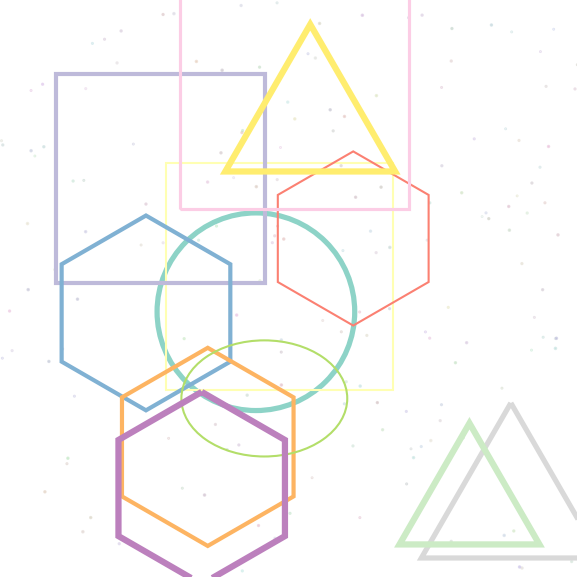[{"shape": "circle", "thickness": 2.5, "radius": 0.86, "center": [0.443, 0.459]}, {"shape": "square", "thickness": 1, "radius": 0.98, "center": [0.484, 0.52]}, {"shape": "square", "thickness": 2, "radius": 0.9, "center": [0.277, 0.69]}, {"shape": "hexagon", "thickness": 1, "radius": 0.75, "center": [0.612, 0.586]}, {"shape": "hexagon", "thickness": 2, "radius": 0.84, "center": [0.253, 0.457]}, {"shape": "hexagon", "thickness": 2, "radius": 0.86, "center": [0.36, 0.225]}, {"shape": "oval", "thickness": 1, "radius": 0.72, "center": [0.458, 0.309]}, {"shape": "square", "thickness": 1.5, "radius": 0.99, "center": [0.51, 0.836]}, {"shape": "triangle", "thickness": 2.5, "radius": 0.89, "center": [0.885, 0.122]}, {"shape": "hexagon", "thickness": 3, "radius": 0.83, "center": [0.349, 0.154]}, {"shape": "triangle", "thickness": 3, "radius": 0.7, "center": [0.813, 0.126]}, {"shape": "triangle", "thickness": 3, "radius": 0.85, "center": [0.537, 0.787]}]